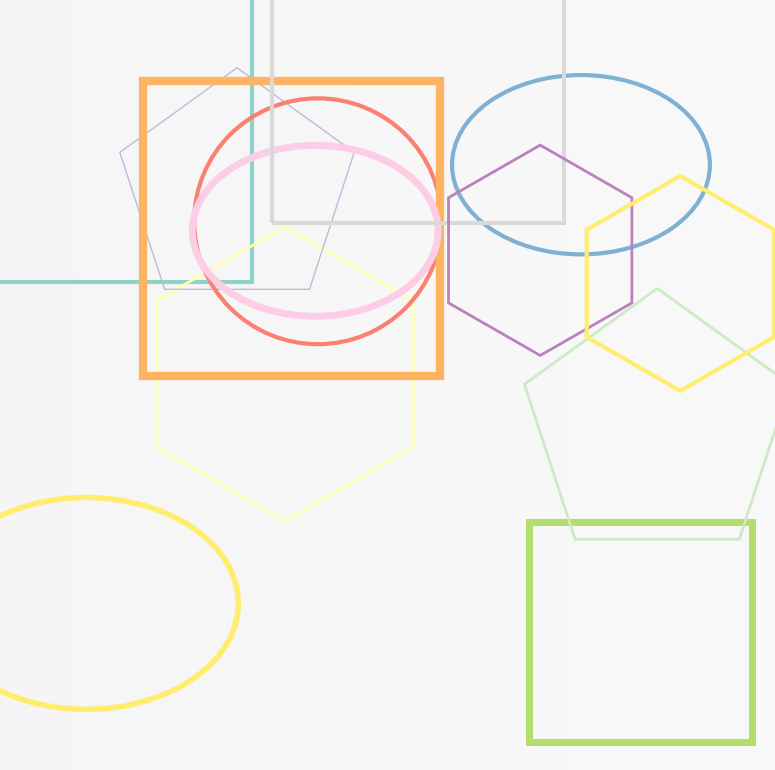[{"shape": "square", "thickness": 1.5, "radius": 0.99, "center": [0.127, 0.831]}, {"shape": "hexagon", "thickness": 1, "radius": 0.95, "center": [0.368, 0.514]}, {"shape": "pentagon", "thickness": 0.5, "radius": 0.8, "center": [0.306, 0.753]}, {"shape": "circle", "thickness": 1.5, "radius": 0.8, "center": [0.41, 0.713]}, {"shape": "oval", "thickness": 1.5, "radius": 0.83, "center": [0.75, 0.786]}, {"shape": "square", "thickness": 3, "radius": 0.96, "center": [0.376, 0.703]}, {"shape": "square", "thickness": 2.5, "radius": 0.72, "center": [0.826, 0.179]}, {"shape": "oval", "thickness": 2.5, "radius": 0.79, "center": [0.407, 0.7]}, {"shape": "square", "thickness": 1.5, "radius": 0.94, "center": [0.539, 0.899]}, {"shape": "hexagon", "thickness": 1, "radius": 0.68, "center": [0.697, 0.675]}, {"shape": "pentagon", "thickness": 1, "radius": 0.9, "center": [0.848, 0.445]}, {"shape": "hexagon", "thickness": 1.5, "radius": 0.7, "center": [0.878, 0.632]}, {"shape": "oval", "thickness": 2, "radius": 0.98, "center": [0.111, 0.216]}]